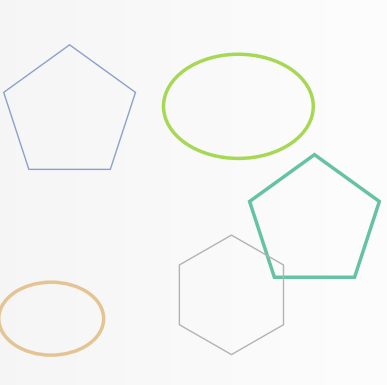[{"shape": "pentagon", "thickness": 2.5, "radius": 0.88, "center": [0.812, 0.422]}, {"shape": "pentagon", "thickness": 1, "radius": 0.89, "center": [0.18, 0.705]}, {"shape": "oval", "thickness": 2.5, "radius": 0.97, "center": [0.615, 0.724]}, {"shape": "oval", "thickness": 2.5, "radius": 0.68, "center": [0.132, 0.172]}, {"shape": "hexagon", "thickness": 1, "radius": 0.78, "center": [0.597, 0.234]}]